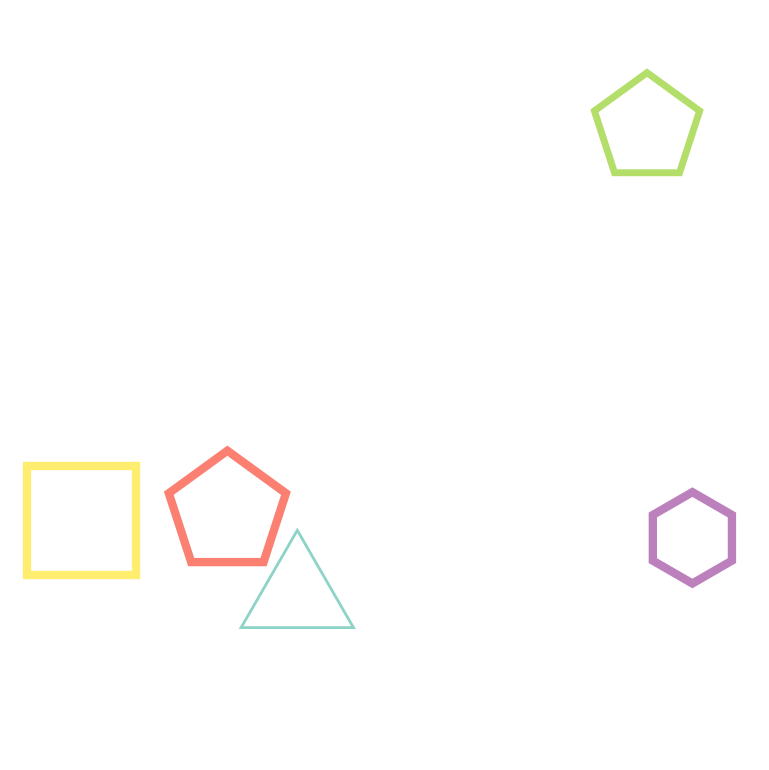[{"shape": "triangle", "thickness": 1, "radius": 0.42, "center": [0.386, 0.227]}, {"shape": "pentagon", "thickness": 3, "radius": 0.4, "center": [0.295, 0.335]}, {"shape": "pentagon", "thickness": 2.5, "radius": 0.36, "center": [0.84, 0.834]}, {"shape": "hexagon", "thickness": 3, "radius": 0.3, "center": [0.899, 0.302]}, {"shape": "square", "thickness": 3, "radius": 0.35, "center": [0.106, 0.324]}]